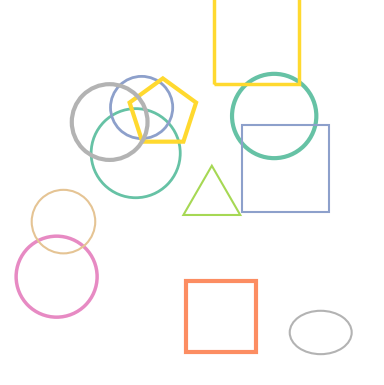[{"shape": "circle", "thickness": 2, "radius": 0.58, "center": [0.352, 0.602]}, {"shape": "circle", "thickness": 3, "radius": 0.55, "center": [0.712, 0.699]}, {"shape": "square", "thickness": 3, "radius": 0.46, "center": [0.575, 0.178]}, {"shape": "square", "thickness": 1.5, "radius": 0.56, "center": [0.74, 0.564]}, {"shape": "circle", "thickness": 2, "radius": 0.4, "center": [0.368, 0.721]}, {"shape": "circle", "thickness": 2.5, "radius": 0.53, "center": [0.147, 0.281]}, {"shape": "triangle", "thickness": 1.5, "radius": 0.43, "center": [0.55, 0.484]}, {"shape": "square", "thickness": 2.5, "radius": 0.55, "center": [0.667, 0.892]}, {"shape": "pentagon", "thickness": 3, "radius": 0.45, "center": [0.423, 0.705]}, {"shape": "circle", "thickness": 1.5, "radius": 0.41, "center": [0.165, 0.424]}, {"shape": "circle", "thickness": 3, "radius": 0.49, "center": [0.285, 0.683]}, {"shape": "oval", "thickness": 1.5, "radius": 0.4, "center": [0.833, 0.136]}]